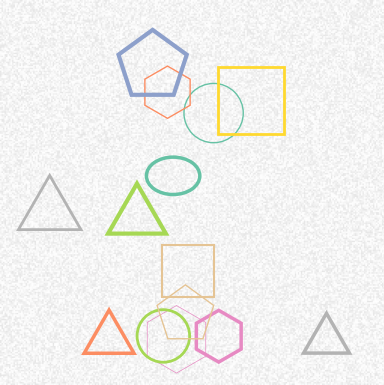[{"shape": "oval", "thickness": 2.5, "radius": 0.35, "center": [0.45, 0.543]}, {"shape": "circle", "thickness": 1, "radius": 0.38, "center": [0.555, 0.706]}, {"shape": "triangle", "thickness": 2.5, "radius": 0.37, "center": [0.283, 0.12]}, {"shape": "hexagon", "thickness": 1, "radius": 0.34, "center": [0.435, 0.761]}, {"shape": "pentagon", "thickness": 3, "radius": 0.47, "center": [0.396, 0.829]}, {"shape": "hexagon", "thickness": 2.5, "radius": 0.34, "center": [0.568, 0.127]}, {"shape": "hexagon", "thickness": 0.5, "radius": 0.44, "center": [0.458, 0.119]}, {"shape": "triangle", "thickness": 3, "radius": 0.43, "center": [0.356, 0.437]}, {"shape": "circle", "thickness": 2, "radius": 0.34, "center": [0.424, 0.127]}, {"shape": "square", "thickness": 2, "radius": 0.43, "center": [0.652, 0.739]}, {"shape": "pentagon", "thickness": 1, "radius": 0.39, "center": [0.482, 0.183]}, {"shape": "square", "thickness": 1.5, "radius": 0.34, "center": [0.487, 0.295]}, {"shape": "triangle", "thickness": 2, "radius": 0.47, "center": [0.129, 0.45]}, {"shape": "triangle", "thickness": 2.5, "radius": 0.34, "center": [0.848, 0.117]}]